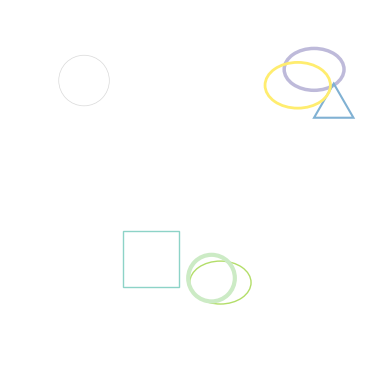[{"shape": "square", "thickness": 1, "radius": 0.36, "center": [0.392, 0.327]}, {"shape": "oval", "thickness": 2.5, "radius": 0.39, "center": [0.816, 0.82]}, {"shape": "triangle", "thickness": 1.5, "radius": 0.3, "center": [0.867, 0.724]}, {"shape": "oval", "thickness": 1, "radius": 0.4, "center": [0.572, 0.266]}, {"shape": "circle", "thickness": 0.5, "radius": 0.33, "center": [0.218, 0.791]}, {"shape": "circle", "thickness": 3, "radius": 0.3, "center": [0.549, 0.278]}, {"shape": "oval", "thickness": 2, "radius": 0.42, "center": [0.773, 0.779]}]